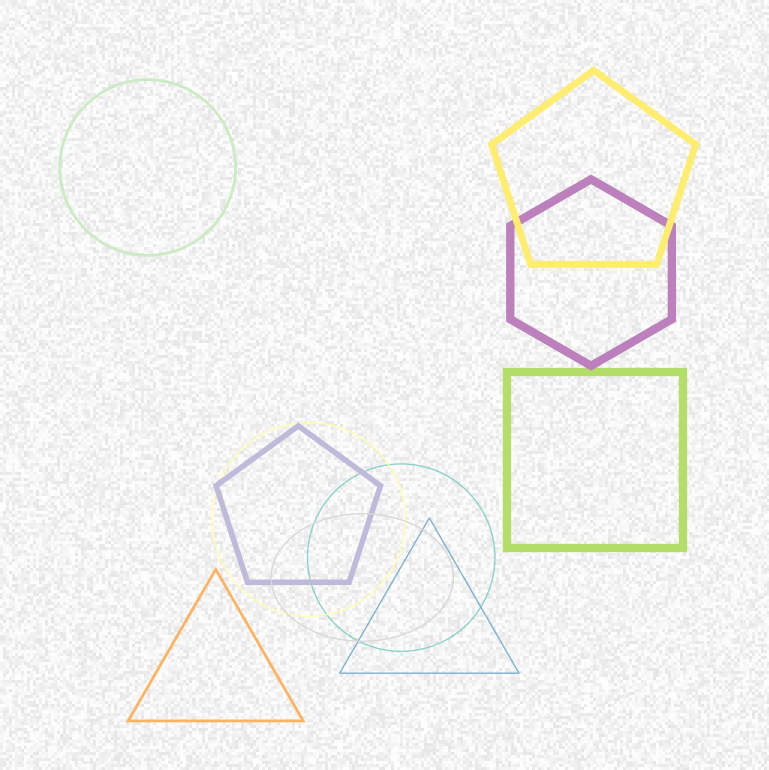[{"shape": "circle", "thickness": 0.5, "radius": 0.61, "center": [0.521, 0.276]}, {"shape": "circle", "thickness": 0.5, "radius": 0.63, "center": [0.401, 0.325]}, {"shape": "pentagon", "thickness": 2, "radius": 0.56, "center": [0.387, 0.335]}, {"shape": "triangle", "thickness": 0.5, "radius": 0.67, "center": [0.558, 0.193]}, {"shape": "triangle", "thickness": 1, "radius": 0.66, "center": [0.28, 0.129]}, {"shape": "square", "thickness": 3, "radius": 0.57, "center": [0.773, 0.402]}, {"shape": "oval", "thickness": 0.5, "radius": 0.59, "center": [0.47, 0.25]}, {"shape": "hexagon", "thickness": 3, "radius": 0.61, "center": [0.768, 0.646]}, {"shape": "circle", "thickness": 1, "radius": 0.57, "center": [0.192, 0.783]}, {"shape": "pentagon", "thickness": 2.5, "radius": 0.7, "center": [0.771, 0.769]}]